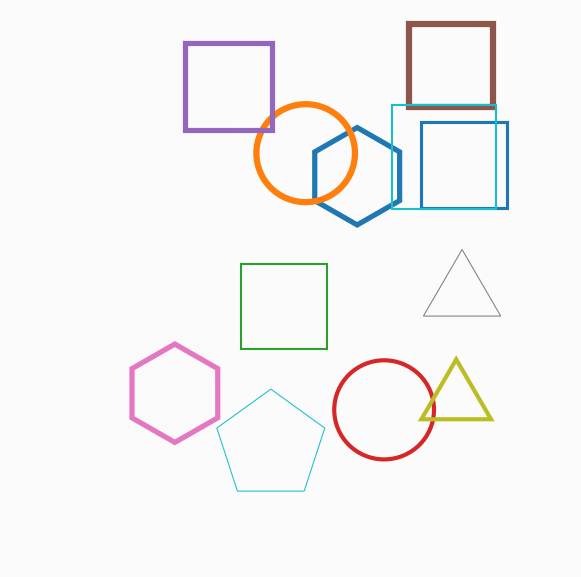[{"shape": "hexagon", "thickness": 2.5, "radius": 0.42, "center": [0.615, 0.694]}, {"shape": "square", "thickness": 1.5, "radius": 0.37, "center": [0.799, 0.713]}, {"shape": "circle", "thickness": 3, "radius": 0.42, "center": [0.526, 0.734]}, {"shape": "square", "thickness": 1, "radius": 0.37, "center": [0.489, 0.468]}, {"shape": "circle", "thickness": 2, "radius": 0.43, "center": [0.661, 0.289]}, {"shape": "square", "thickness": 2.5, "radius": 0.37, "center": [0.393, 0.849]}, {"shape": "square", "thickness": 3, "radius": 0.36, "center": [0.776, 0.886]}, {"shape": "hexagon", "thickness": 2.5, "radius": 0.43, "center": [0.301, 0.318]}, {"shape": "triangle", "thickness": 0.5, "radius": 0.38, "center": [0.795, 0.49]}, {"shape": "triangle", "thickness": 2, "radius": 0.35, "center": [0.785, 0.308]}, {"shape": "pentagon", "thickness": 0.5, "radius": 0.49, "center": [0.466, 0.228]}, {"shape": "square", "thickness": 1, "radius": 0.45, "center": [0.764, 0.727]}]